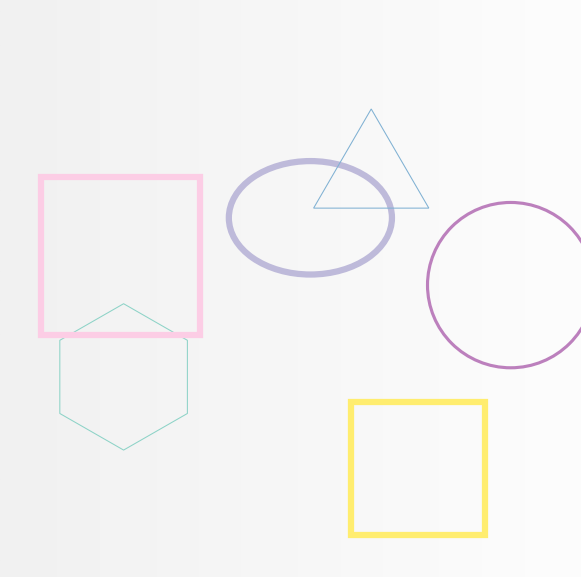[{"shape": "hexagon", "thickness": 0.5, "radius": 0.63, "center": [0.213, 0.347]}, {"shape": "oval", "thickness": 3, "radius": 0.7, "center": [0.534, 0.622]}, {"shape": "triangle", "thickness": 0.5, "radius": 0.57, "center": [0.639, 0.696]}, {"shape": "square", "thickness": 3, "radius": 0.68, "center": [0.208, 0.556]}, {"shape": "circle", "thickness": 1.5, "radius": 0.72, "center": [0.879, 0.505]}, {"shape": "square", "thickness": 3, "radius": 0.58, "center": [0.719, 0.188]}]